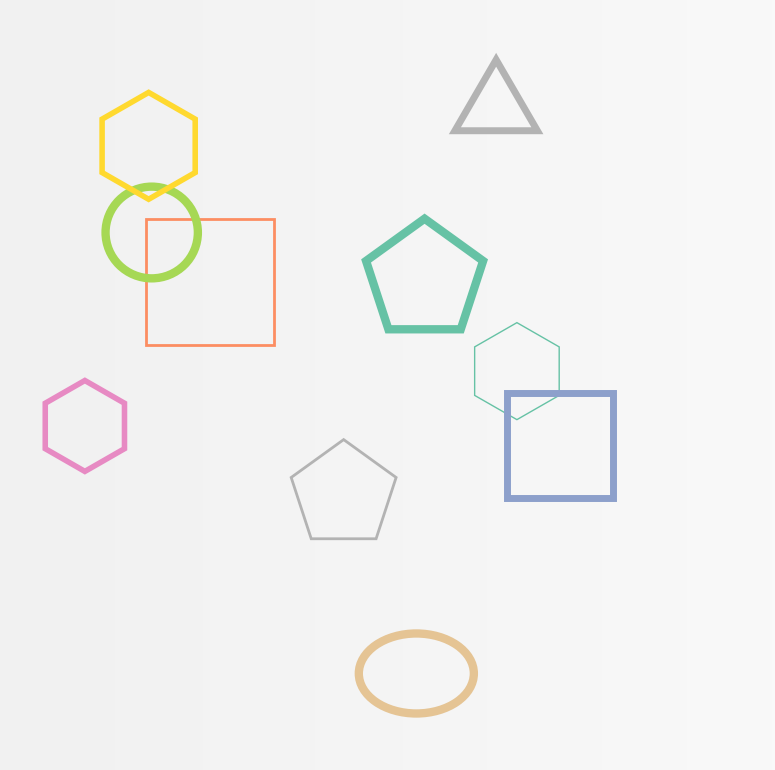[{"shape": "pentagon", "thickness": 3, "radius": 0.4, "center": [0.548, 0.637]}, {"shape": "hexagon", "thickness": 0.5, "radius": 0.31, "center": [0.667, 0.518]}, {"shape": "square", "thickness": 1, "radius": 0.41, "center": [0.271, 0.634]}, {"shape": "square", "thickness": 2.5, "radius": 0.34, "center": [0.723, 0.421]}, {"shape": "hexagon", "thickness": 2, "radius": 0.3, "center": [0.11, 0.447]}, {"shape": "circle", "thickness": 3, "radius": 0.3, "center": [0.196, 0.698]}, {"shape": "hexagon", "thickness": 2, "radius": 0.35, "center": [0.192, 0.811]}, {"shape": "oval", "thickness": 3, "radius": 0.37, "center": [0.537, 0.125]}, {"shape": "pentagon", "thickness": 1, "radius": 0.36, "center": [0.443, 0.358]}, {"shape": "triangle", "thickness": 2.5, "radius": 0.31, "center": [0.64, 0.861]}]